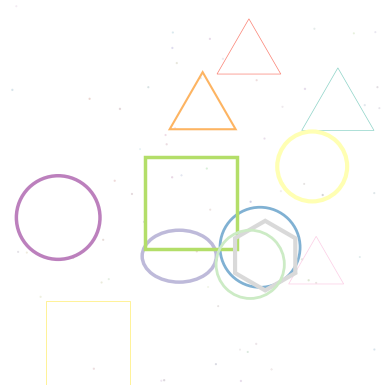[{"shape": "triangle", "thickness": 0.5, "radius": 0.54, "center": [0.878, 0.715]}, {"shape": "circle", "thickness": 3, "radius": 0.45, "center": [0.811, 0.568]}, {"shape": "oval", "thickness": 2.5, "radius": 0.48, "center": [0.466, 0.335]}, {"shape": "triangle", "thickness": 0.5, "radius": 0.48, "center": [0.647, 0.855]}, {"shape": "circle", "thickness": 2, "radius": 0.52, "center": [0.675, 0.358]}, {"shape": "triangle", "thickness": 1.5, "radius": 0.49, "center": [0.526, 0.714]}, {"shape": "square", "thickness": 2.5, "radius": 0.6, "center": [0.497, 0.473]}, {"shape": "triangle", "thickness": 0.5, "radius": 0.41, "center": [0.821, 0.304]}, {"shape": "hexagon", "thickness": 3, "radius": 0.45, "center": [0.689, 0.336]}, {"shape": "circle", "thickness": 2.5, "radius": 0.54, "center": [0.151, 0.435]}, {"shape": "circle", "thickness": 2, "radius": 0.44, "center": [0.65, 0.313]}, {"shape": "square", "thickness": 0.5, "radius": 0.55, "center": [0.228, 0.11]}]